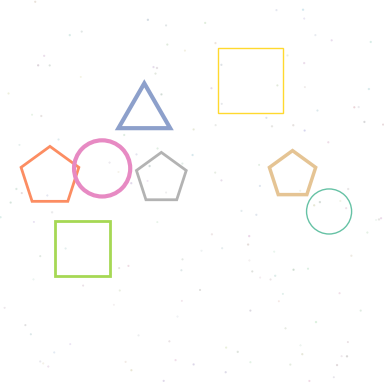[{"shape": "circle", "thickness": 1, "radius": 0.29, "center": [0.855, 0.451]}, {"shape": "pentagon", "thickness": 2, "radius": 0.39, "center": [0.13, 0.541]}, {"shape": "triangle", "thickness": 3, "radius": 0.39, "center": [0.375, 0.706]}, {"shape": "circle", "thickness": 3, "radius": 0.36, "center": [0.265, 0.563]}, {"shape": "square", "thickness": 2, "radius": 0.36, "center": [0.214, 0.353]}, {"shape": "square", "thickness": 1, "radius": 0.42, "center": [0.651, 0.79]}, {"shape": "pentagon", "thickness": 2.5, "radius": 0.32, "center": [0.76, 0.546]}, {"shape": "pentagon", "thickness": 2, "radius": 0.34, "center": [0.419, 0.536]}]